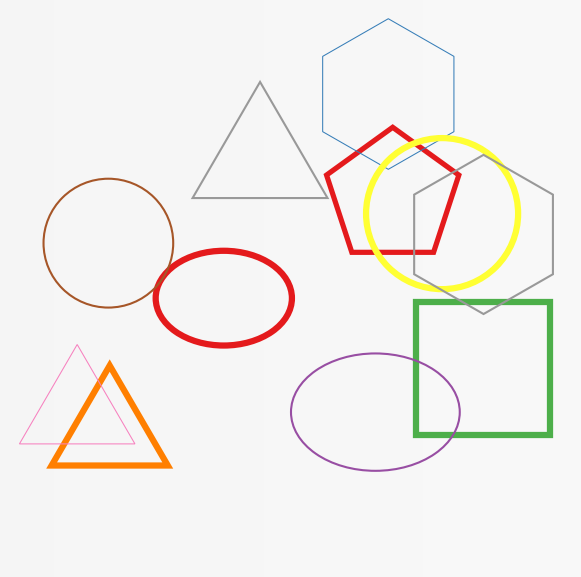[{"shape": "oval", "thickness": 3, "radius": 0.59, "center": [0.385, 0.483]}, {"shape": "pentagon", "thickness": 2.5, "radius": 0.6, "center": [0.676, 0.659]}, {"shape": "hexagon", "thickness": 0.5, "radius": 0.65, "center": [0.668, 0.836]}, {"shape": "square", "thickness": 3, "radius": 0.58, "center": [0.831, 0.361]}, {"shape": "oval", "thickness": 1, "radius": 0.73, "center": [0.646, 0.285]}, {"shape": "triangle", "thickness": 3, "radius": 0.58, "center": [0.189, 0.251]}, {"shape": "circle", "thickness": 3, "radius": 0.65, "center": [0.761, 0.629]}, {"shape": "circle", "thickness": 1, "radius": 0.56, "center": [0.186, 0.578]}, {"shape": "triangle", "thickness": 0.5, "radius": 0.57, "center": [0.133, 0.288]}, {"shape": "hexagon", "thickness": 1, "radius": 0.69, "center": [0.832, 0.593]}, {"shape": "triangle", "thickness": 1, "radius": 0.67, "center": [0.447, 0.723]}]